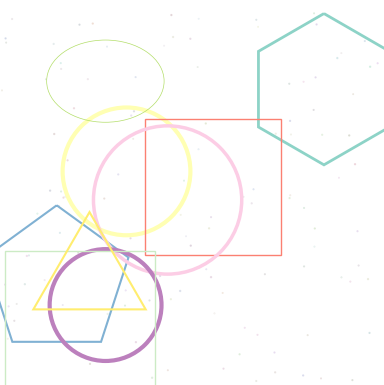[{"shape": "hexagon", "thickness": 2, "radius": 0.98, "center": [0.841, 0.768]}, {"shape": "circle", "thickness": 3, "radius": 0.83, "center": [0.329, 0.555]}, {"shape": "square", "thickness": 1, "radius": 0.88, "center": [0.553, 0.515]}, {"shape": "pentagon", "thickness": 1.5, "radius": 0.98, "center": [0.147, 0.271]}, {"shape": "oval", "thickness": 0.5, "radius": 0.76, "center": [0.274, 0.789]}, {"shape": "circle", "thickness": 2.5, "radius": 0.96, "center": [0.435, 0.481]}, {"shape": "circle", "thickness": 3, "radius": 0.73, "center": [0.274, 0.208]}, {"shape": "square", "thickness": 1, "radius": 0.97, "center": [0.209, 0.152]}, {"shape": "triangle", "thickness": 1.5, "radius": 0.84, "center": [0.232, 0.281]}]